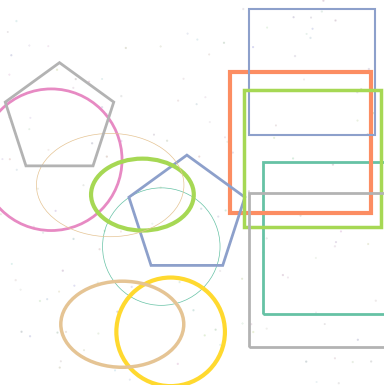[{"shape": "circle", "thickness": 0.5, "radius": 0.76, "center": [0.419, 0.359]}, {"shape": "square", "thickness": 2, "radius": 0.99, "center": [0.881, 0.382]}, {"shape": "square", "thickness": 3, "radius": 0.92, "center": [0.781, 0.63]}, {"shape": "square", "thickness": 1.5, "radius": 0.82, "center": [0.81, 0.812]}, {"shape": "pentagon", "thickness": 2, "radius": 0.79, "center": [0.485, 0.439]}, {"shape": "circle", "thickness": 2, "radius": 0.92, "center": [0.133, 0.585]}, {"shape": "oval", "thickness": 3, "radius": 0.67, "center": [0.37, 0.495]}, {"shape": "square", "thickness": 2.5, "radius": 0.89, "center": [0.812, 0.589]}, {"shape": "circle", "thickness": 3, "radius": 0.71, "center": [0.443, 0.138]}, {"shape": "oval", "thickness": 2.5, "radius": 0.8, "center": [0.318, 0.158]}, {"shape": "oval", "thickness": 0.5, "radius": 0.96, "center": [0.286, 0.519]}, {"shape": "square", "thickness": 2, "radius": 1.0, "center": [0.847, 0.298]}, {"shape": "pentagon", "thickness": 2, "radius": 0.74, "center": [0.155, 0.689]}]